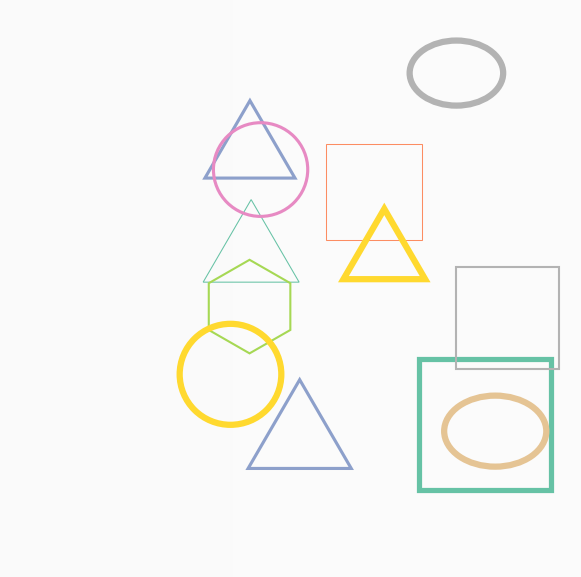[{"shape": "square", "thickness": 2.5, "radius": 0.57, "center": [0.835, 0.264]}, {"shape": "triangle", "thickness": 0.5, "radius": 0.48, "center": [0.432, 0.558]}, {"shape": "square", "thickness": 0.5, "radius": 0.41, "center": [0.643, 0.667]}, {"shape": "triangle", "thickness": 1.5, "radius": 0.51, "center": [0.516, 0.239]}, {"shape": "triangle", "thickness": 1.5, "radius": 0.45, "center": [0.43, 0.735]}, {"shape": "circle", "thickness": 1.5, "radius": 0.41, "center": [0.448, 0.706]}, {"shape": "hexagon", "thickness": 1, "radius": 0.41, "center": [0.429, 0.468]}, {"shape": "triangle", "thickness": 3, "radius": 0.41, "center": [0.661, 0.556]}, {"shape": "circle", "thickness": 3, "radius": 0.44, "center": [0.397, 0.351]}, {"shape": "oval", "thickness": 3, "radius": 0.44, "center": [0.852, 0.253]}, {"shape": "oval", "thickness": 3, "radius": 0.4, "center": [0.785, 0.873]}, {"shape": "square", "thickness": 1, "radius": 0.44, "center": [0.873, 0.448]}]